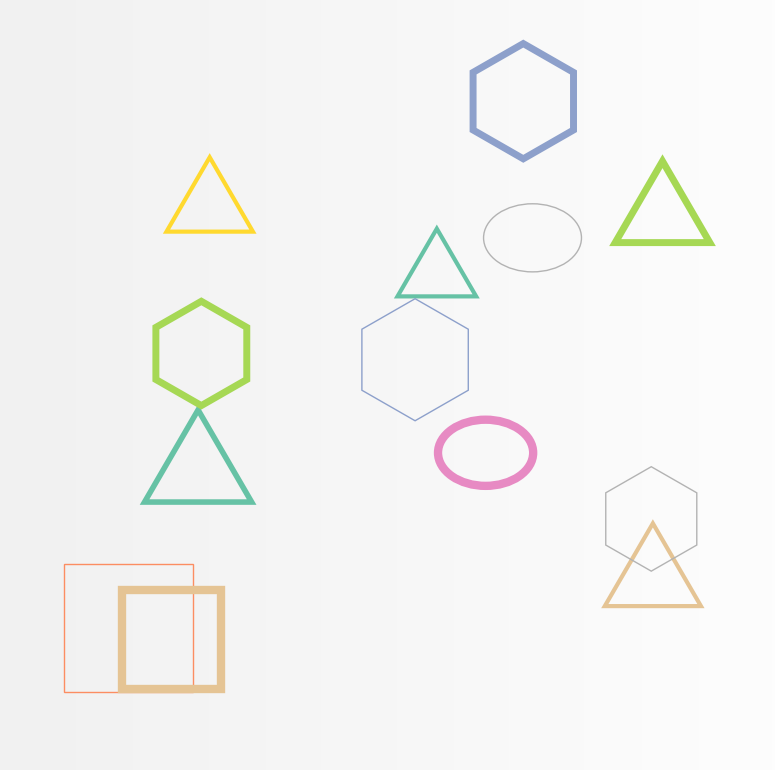[{"shape": "triangle", "thickness": 2, "radius": 0.4, "center": [0.256, 0.388]}, {"shape": "triangle", "thickness": 1.5, "radius": 0.29, "center": [0.564, 0.644]}, {"shape": "square", "thickness": 0.5, "radius": 0.42, "center": [0.165, 0.185]}, {"shape": "hexagon", "thickness": 2.5, "radius": 0.37, "center": [0.675, 0.869]}, {"shape": "hexagon", "thickness": 0.5, "radius": 0.4, "center": [0.536, 0.533]}, {"shape": "oval", "thickness": 3, "radius": 0.31, "center": [0.627, 0.412]}, {"shape": "triangle", "thickness": 2.5, "radius": 0.35, "center": [0.855, 0.72]}, {"shape": "hexagon", "thickness": 2.5, "radius": 0.34, "center": [0.26, 0.541]}, {"shape": "triangle", "thickness": 1.5, "radius": 0.32, "center": [0.271, 0.731]}, {"shape": "square", "thickness": 3, "radius": 0.32, "center": [0.221, 0.17]}, {"shape": "triangle", "thickness": 1.5, "radius": 0.36, "center": [0.842, 0.249]}, {"shape": "hexagon", "thickness": 0.5, "radius": 0.34, "center": [0.84, 0.326]}, {"shape": "oval", "thickness": 0.5, "radius": 0.32, "center": [0.687, 0.691]}]